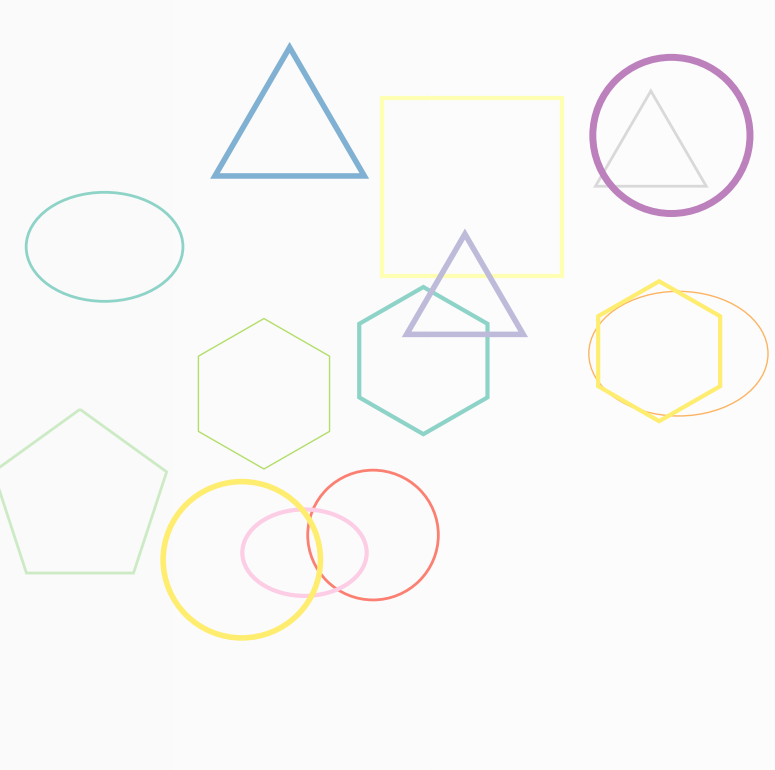[{"shape": "oval", "thickness": 1, "radius": 0.51, "center": [0.135, 0.679]}, {"shape": "hexagon", "thickness": 1.5, "radius": 0.48, "center": [0.546, 0.532]}, {"shape": "square", "thickness": 1.5, "radius": 0.58, "center": [0.609, 0.757]}, {"shape": "triangle", "thickness": 2, "radius": 0.43, "center": [0.6, 0.609]}, {"shape": "circle", "thickness": 1, "radius": 0.42, "center": [0.481, 0.305]}, {"shape": "triangle", "thickness": 2, "radius": 0.56, "center": [0.374, 0.827]}, {"shape": "oval", "thickness": 0.5, "radius": 0.58, "center": [0.875, 0.541]}, {"shape": "hexagon", "thickness": 0.5, "radius": 0.49, "center": [0.341, 0.489]}, {"shape": "oval", "thickness": 1.5, "radius": 0.4, "center": [0.393, 0.282]}, {"shape": "triangle", "thickness": 1, "radius": 0.41, "center": [0.84, 0.799]}, {"shape": "circle", "thickness": 2.5, "radius": 0.51, "center": [0.866, 0.824]}, {"shape": "pentagon", "thickness": 1, "radius": 0.59, "center": [0.103, 0.351]}, {"shape": "hexagon", "thickness": 1.5, "radius": 0.45, "center": [0.851, 0.544]}, {"shape": "circle", "thickness": 2, "radius": 0.51, "center": [0.312, 0.273]}]